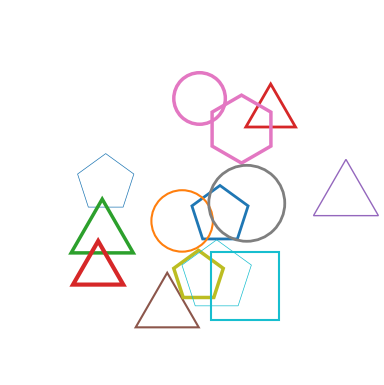[{"shape": "pentagon", "thickness": 0.5, "radius": 0.38, "center": [0.275, 0.524]}, {"shape": "pentagon", "thickness": 2, "radius": 0.38, "center": [0.571, 0.441]}, {"shape": "circle", "thickness": 1.5, "radius": 0.4, "center": [0.473, 0.426]}, {"shape": "triangle", "thickness": 2.5, "radius": 0.47, "center": [0.265, 0.39]}, {"shape": "triangle", "thickness": 2, "radius": 0.37, "center": [0.703, 0.707]}, {"shape": "triangle", "thickness": 3, "radius": 0.38, "center": [0.255, 0.298]}, {"shape": "triangle", "thickness": 1, "radius": 0.49, "center": [0.899, 0.489]}, {"shape": "triangle", "thickness": 1.5, "radius": 0.47, "center": [0.434, 0.197]}, {"shape": "hexagon", "thickness": 2.5, "radius": 0.44, "center": [0.627, 0.665]}, {"shape": "circle", "thickness": 2.5, "radius": 0.33, "center": [0.518, 0.744]}, {"shape": "circle", "thickness": 2, "radius": 0.49, "center": [0.641, 0.472]}, {"shape": "pentagon", "thickness": 2.5, "radius": 0.34, "center": [0.516, 0.282]}, {"shape": "pentagon", "thickness": 0.5, "radius": 0.47, "center": [0.563, 0.282]}, {"shape": "square", "thickness": 1.5, "radius": 0.44, "center": [0.637, 0.258]}]